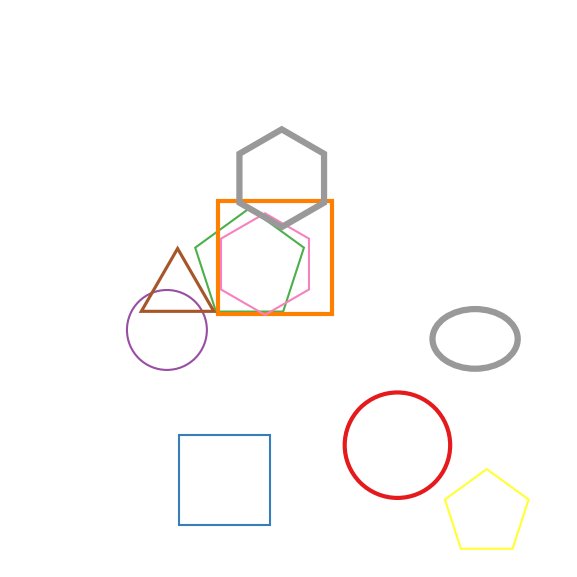[{"shape": "circle", "thickness": 2, "radius": 0.46, "center": [0.688, 0.228]}, {"shape": "square", "thickness": 1, "radius": 0.39, "center": [0.388, 0.168]}, {"shape": "pentagon", "thickness": 1, "radius": 0.49, "center": [0.432, 0.54]}, {"shape": "circle", "thickness": 1, "radius": 0.35, "center": [0.289, 0.428]}, {"shape": "square", "thickness": 2, "radius": 0.49, "center": [0.476, 0.553]}, {"shape": "pentagon", "thickness": 1, "radius": 0.38, "center": [0.843, 0.111]}, {"shape": "triangle", "thickness": 1.5, "radius": 0.36, "center": [0.308, 0.496]}, {"shape": "hexagon", "thickness": 1, "radius": 0.44, "center": [0.459, 0.542]}, {"shape": "hexagon", "thickness": 3, "radius": 0.42, "center": [0.488, 0.691]}, {"shape": "oval", "thickness": 3, "radius": 0.37, "center": [0.823, 0.412]}]